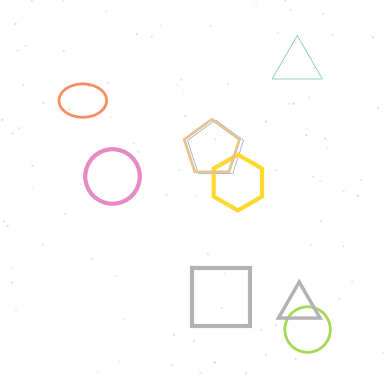[{"shape": "triangle", "thickness": 0.5, "radius": 0.38, "center": [0.772, 0.833]}, {"shape": "oval", "thickness": 2, "radius": 0.31, "center": [0.215, 0.739]}, {"shape": "pentagon", "thickness": 0.5, "radius": 0.38, "center": [0.56, 0.612]}, {"shape": "circle", "thickness": 3, "radius": 0.35, "center": [0.292, 0.542]}, {"shape": "circle", "thickness": 2, "radius": 0.3, "center": [0.799, 0.144]}, {"shape": "hexagon", "thickness": 3, "radius": 0.36, "center": [0.618, 0.526]}, {"shape": "pentagon", "thickness": 2, "radius": 0.38, "center": [0.55, 0.615]}, {"shape": "square", "thickness": 3, "radius": 0.38, "center": [0.574, 0.228]}, {"shape": "triangle", "thickness": 2.5, "radius": 0.31, "center": [0.777, 0.205]}]